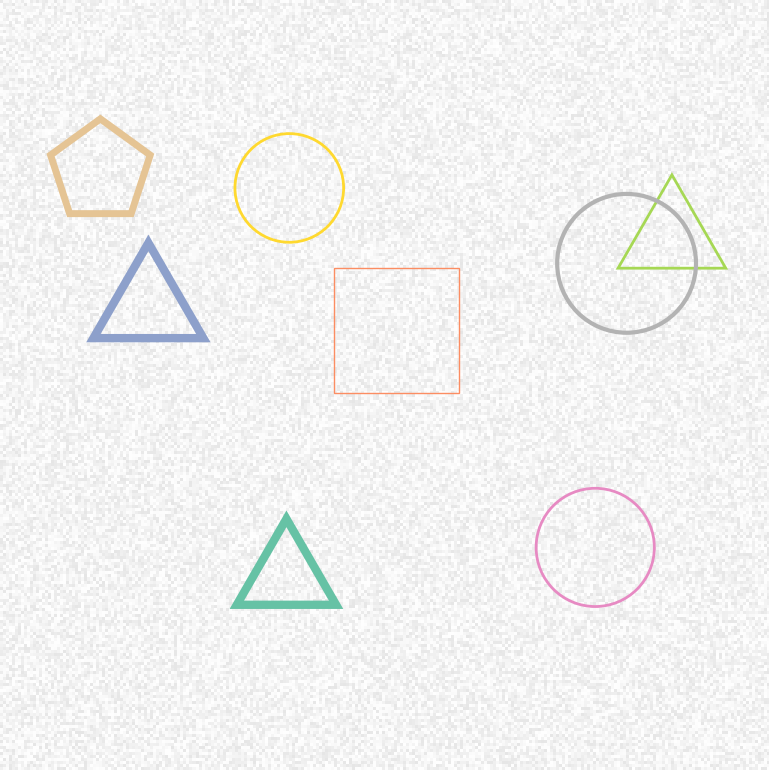[{"shape": "triangle", "thickness": 3, "radius": 0.37, "center": [0.372, 0.252]}, {"shape": "square", "thickness": 0.5, "radius": 0.41, "center": [0.515, 0.571]}, {"shape": "triangle", "thickness": 3, "radius": 0.41, "center": [0.193, 0.602]}, {"shape": "circle", "thickness": 1, "radius": 0.38, "center": [0.773, 0.289]}, {"shape": "triangle", "thickness": 1, "radius": 0.4, "center": [0.873, 0.692]}, {"shape": "circle", "thickness": 1, "radius": 0.35, "center": [0.376, 0.756]}, {"shape": "pentagon", "thickness": 2.5, "radius": 0.34, "center": [0.13, 0.778]}, {"shape": "circle", "thickness": 1.5, "radius": 0.45, "center": [0.814, 0.658]}]